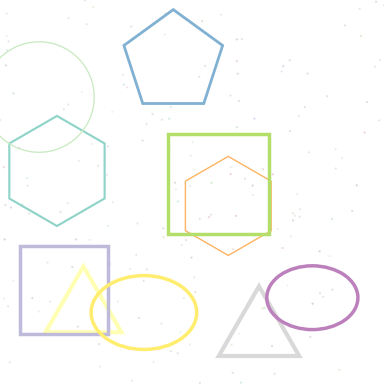[{"shape": "hexagon", "thickness": 1.5, "radius": 0.71, "center": [0.148, 0.556]}, {"shape": "triangle", "thickness": 3, "radius": 0.57, "center": [0.217, 0.194]}, {"shape": "square", "thickness": 2.5, "radius": 0.57, "center": [0.166, 0.246]}, {"shape": "pentagon", "thickness": 2, "radius": 0.67, "center": [0.45, 0.84]}, {"shape": "hexagon", "thickness": 1, "radius": 0.64, "center": [0.593, 0.465]}, {"shape": "square", "thickness": 2.5, "radius": 0.65, "center": [0.567, 0.522]}, {"shape": "triangle", "thickness": 3, "radius": 0.6, "center": [0.673, 0.136]}, {"shape": "oval", "thickness": 2.5, "radius": 0.59, "center": [0.811, 0.227]}, {"shape": "circle", "thickness": 1, "radius": 0.72, "center": [0.101, 0.748]}, {"shape": "oval", "thickness": 2.5, "radius": 0.69, "center": [0.374, 0.188]}]